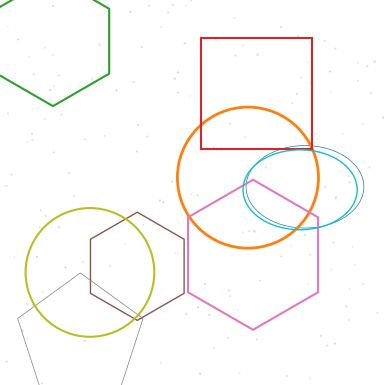[{"shape": "oval", "thickness": 0.5, "radius": 0.77, "center": [0.792, 0.515]}, {"shape": "circle", "thickness": 2, "radius": 0.92, "center": [0.644, 0.539]}, {"shape": "hexagon", "thickness": 1.5, "radius": 0.84, "center": [0.138, 0.893]}, {"shape": "square", "thickness": 1.5, "radius": 0.72, "center": [0.666, 0.758]}, {"shape": "hexagon", "thickness": 1, "radius": 0.7, "center": [0.357, 0.308]}, {"shape": "hexagon", "thickness": 1.5, "radius": 0.97, "center": [0.657, 0.338]}, {"shape": "pentagon", "thickness": 0.5, "radius": 0.86, "center": [0.209, 0.12]}, {"shape": "circle", "thickness": 1.5, "radius": 0.84, "center": [0.234, 0.292]}, {"shape": "oval", "thickness": 1, "radius": 0.74, "center": [0.78, 0.507]}]